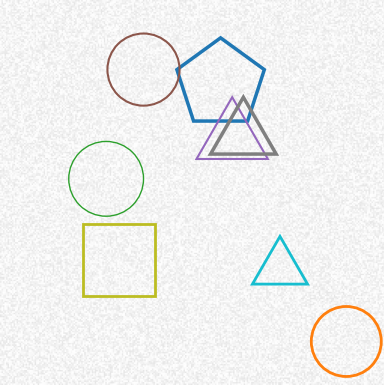[{"shape": "pentagon", "thickness": 2.5, "radius": 0.6, "center": [0.573, 0.782]}, {"shape": "circle", "thickness": 2, "radius": 0.45, "center": [0.899, 0.113]}, {"shape": "circle", "thickness": 1, "radius": 0.49, "center": [0.276, 0.536]}, {"shape": "triangle", "thickness": 1.5, "radius": 0.53, "center": [0.603, 0.641]}, {"shape": "circle", "thickness": 1.5, "radius": 0.47, "center": [0.373, 0.819]}, {"shape": "triangle", "thickness": 2.5, "radius": 0.49, "center": [0.632, 0.649]}, {"shape": "square", "thickness": 2, "radius": 0.47, "center": [0.309, 0.324]}, {"shape": "triangle", "thickness": 2, "radius": 0.41, "center": [0.727, 0.303]}]